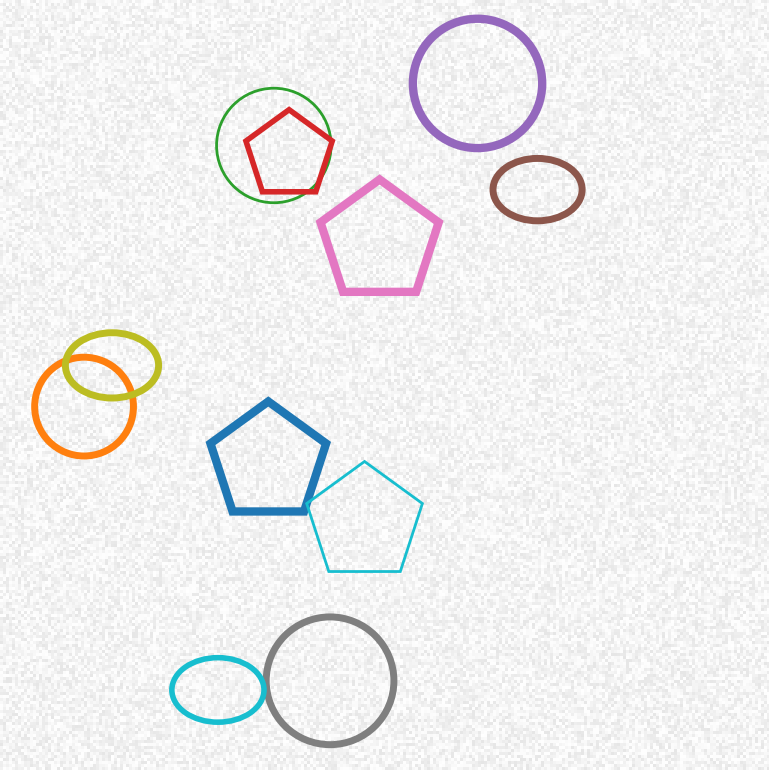[{"shape": "pentagon", "thickness": 3, "radius": 0.39, "center": [0.348, 0.4]}, {"shape": "circle", "thickness": 2.5, "radius": 0.32, "center": [0.109, 0.472]}, {"shape": "circle", "thickness": 1, "radius": 0.37, "center": [0.356, 0.811]}, {"shape": "pentagon", "thickness": 2, "radius": 0.29, "center": [0.375, 0.799]}, {"shape": "circle", "thickness": 3, "radius": 0.42, "center": [0.62, 0.892]}, {"shape": "oval", "thickness": 2.5, "radius": 0.29, "center": [0.698, 0.754]}, {"shape": "pentagon", "thickness": 3, "radius": 0.4, "center": [0.493, 0.686]}, {"shape": "circle", "thickness": 2.5, "radius": 0.41, "center": [0.429, 0.116]}, {"shape": "oval", "thickness": 2.5, "radius": 0.3, "center": [0.145, 0.525]}, {"shape": "pentagon", "thickness": 1, "radius": 0.39, "center": [0.473, 0.322]}, {"shape": "oval", "thickness": 2, "radius": 0.3, "center": [0.283, 0.104]}]